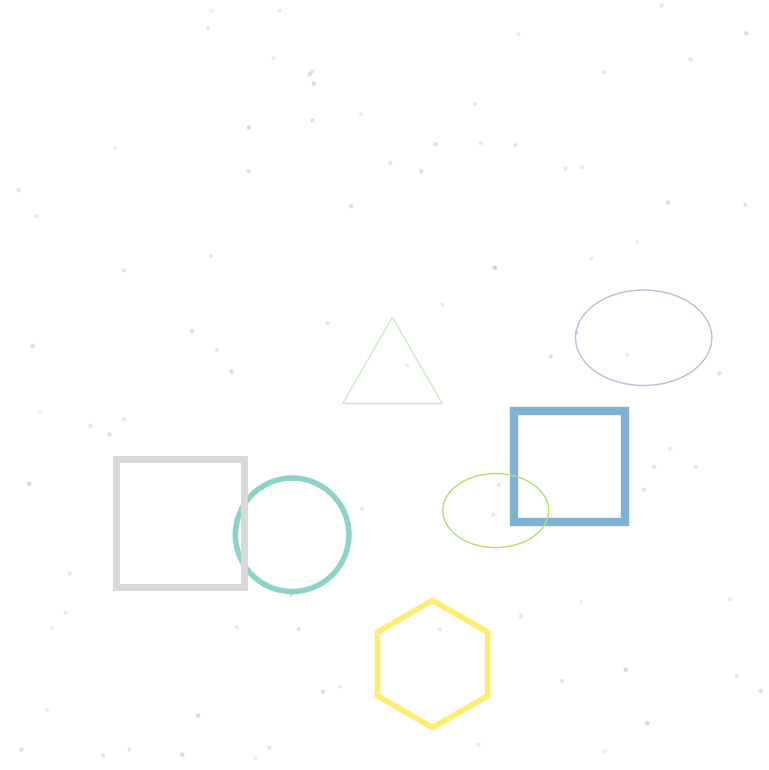[{"shape": "circle", "thickness": 2, "radius": 0.37, "center": [0.379, 0.305]}, {"shape": "oval", "thickness": 0.5, "radius": 0.44, "center": [0.836, 0.561]}, {"shape": "square", "thickness": 3, "radius": 0.36, "center": [0.739, 0.394]}, {"shape": "oval", "thickness": 0.5, "radius": 0.34, "center": [0.644, 0.337]}, {"shape": "square", "thickness": 2.5, "radius": 0.41, "center": [0.234, 0.32]}, {"shape": "triangle", "thickness": 0.5, "radius": 0.37, "center": [0.51, 0.513]}, {"shape": "hexagon", "thickness": 2, "radius": 0.41, "center": [0.562, 0.138]}]